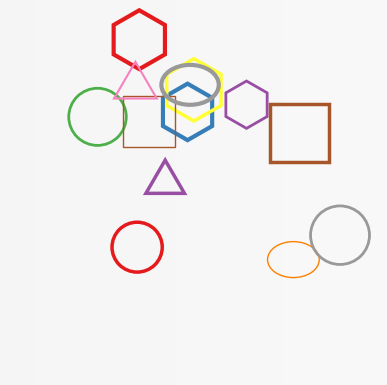[{"shape": "hexagon", "thickness": 3, "radius": 0.38, "center": [0.359, 0.897]}, {"shape": "circle", "thickness": 2.5, "radius": 0.32, "center": [0.354, 0.358]}, {"shape": "hexagon", "thickness": 3, "radius": 0.37, "center": [0.484, 0.709]}, {"shape": "circle", "thickness": 2, "radius": 0.37, "center": [0.252, 0.697]}, {"shape": "hexagon", "thickness": 2, "radius": 0.31, "center": [0.636, 0.728]}, {"shape": "triangle", "thickness": 2.5, "radius": 0.29, "center": [0.426, 0.527]}, {"shape": "oval", "thickness": 1, "radius": 0.33, "center": [0.757, 0.326]}, {"shape": "hexagon", "thickness": 2.5, "radius": 0.4, "center": [0.5, 0.767]}, {"shape": "square", "thickness": 2.5, "radius": 0.38, "center": [0.774, 0.654]}, {"shape": "square", "thickness": 1, "radius": 0.33, "center": [0.384, 0.685]}, {"shape": "triangle", "thickness": 1.5, "radius": 0.32, "center": [0.349, 0.776]}, {"shape": "circle", "thickness": 2, "radius": 0.38, "center": [0.877, 0.389]}, {"shape": "oval", "thickness": 3, "radius": 0.37, "center": [0.491, 0.78]}]